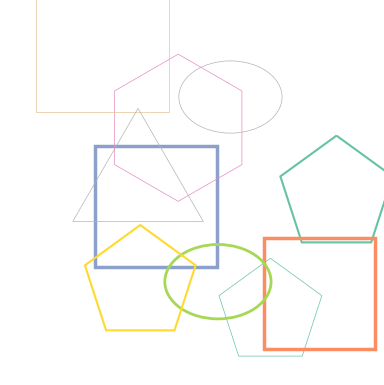[{"shape": "pentagon", "thickness": 0.5, "radius": 0.7, "center": [0.702, 0.189]}, {"shape": "pentagon", "thickness": 1.5, "radius": 0.77, "center": [0.874, 0.494]}, {"shape": "square", "thickness": 2.5, "radius": 0.72, "center": [0.83, 0.238]}, {"shape": "square", "thickness": 2.5, "radius": 0.79, "center": [0.405, 0.463]}, {"shape": "hexagon", "thickness": 0.5, "radius": 0.96, "center": [0.463, 0.668]}, {"shape": "oval", "thickness": 2, "radius": 0.69, "center": [0.566, 0.268]}, {"shape": "pentagon", "thickness": 1.5, "radius": 0.76, "center": [0.364, 0.264]}, {"shape": "square", "thickness": 0.5, "radius": 0.86, "center": [0.265, 0.88]}, {"shape": "triangle", "thickness": 0.5, "radius": 0.98, "center": [0.359, 0.523]}, {"shape": "oval", "thickness": 0.5, "radius": 0.67, "center": [0.599, 0.748]}]